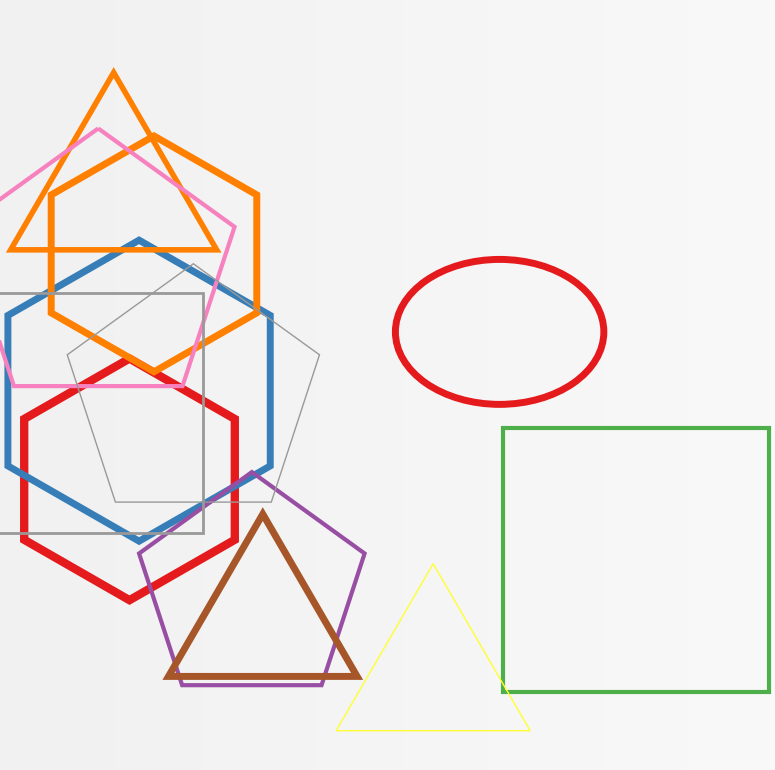[{"shape": "oval", "thickness": 2.5, "radius": 0.67, "center": [0.645, 0.569]}, {"shape": "hexagon", "thickness": 3, "radius": 0.78, "center": [0.167, 0.377]}, {"shape": "hexagon", "thickness": 2.5, "radius": 0.98, "center": [0.179, 0.493]}, {"shape": "square", "thickness": 1.5, "radius": 0.86, "center": [0.821, 0.273]}, {"shape": "pentagon", "thickness": 1.5, "radius": 0.77, "center": [0.325, 0.234]}, {"shape": "triangle", "thickness": 2, "radius": 0.77, "center": [0.147, 0.752]}, {"shape": "hexagon", "thickness": 2.5, "radius": 0.77, "center": [0.199, 0.67]}, {"shape": "triangle", "thickness": 0.5, "radius": 0.72, "center": [0.559, 0.123]}, {"shape": "triangle", "thickness": 2.5, "radius": 0.7, "center": [0.339, 0.192]}, {"shape": "pentagon", "thickness": 1.5, "radius": 0.92, "center": [0.127, 0.648]}, {"shape": "pentagon", "thickness": 0.5, "radius": 0.86, "center": [0.249, 0.486]}, {"shape": "square", "thickness": 1, "radius": 0.78, "center": [0.106, 0.464]}]